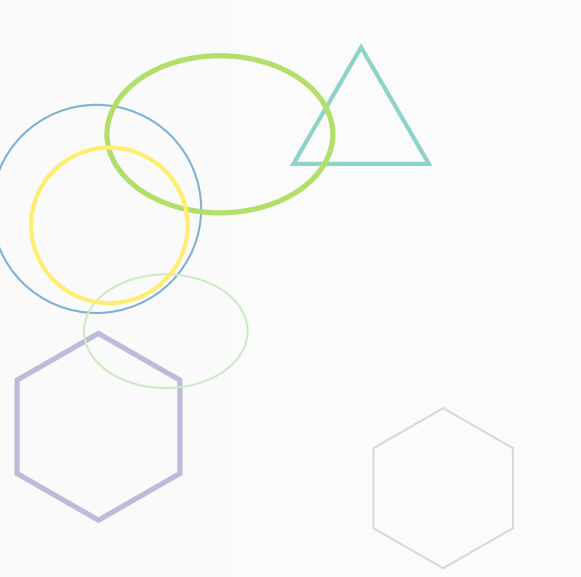[{"shape": "triangle", "thickness": 2, "radius": 0.67, "center": [0.621, 0.783]}, {"shape": "hexagon", "thickness": 2.5, "radius": 0.81, "center": [0.169, 0.26]}, {"shape": "circle", "thickness": 1, "radius": 0.9, "center": [0.166, 0.637]}, {"shape": "oval", "thickness": 2.5, "radius": 0.97, "center": [0.378, 0.767]}, {"shape": "hexagon", "thickness": 1, "radius": 0.69, "center": [0.763, 0.154]}, {"shape": "oval", "thickness": 1, "radius": 0.7, "center": [0.285, 0.426]}, {"shape": "circle", "thickness": 2, "radius": 0.67, "center": [0.188, 0.609]}]